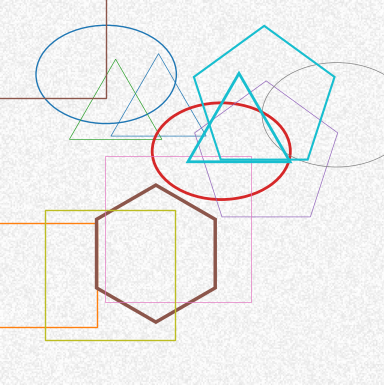[{"shape": "oval", "thickness": 1, "radius": 0.91, "center": [0.276, 0.807]}, {"shape": "triangle", "thickness": 0.5, "radius": 0.71, "center": [0.412, 0.718]}, {"shape": "square", "thickness": 1, "radius": 0.68, "center": [0.116, 0.286]}, {"shape": "triangle", "thickness": 0.5, "radius": 0.69, "center": [0.3, 0.707]}, {"shape": "oval", "thickness": 2, "radius": 0.9, "center": [0.575, 0.607]}, {"shape": "pentagon", "thickness": 0.5, "radius": 0.98, "center": [0.691, 0.595]}, {"shape": "hexagon", "thickness": 2.5, "radius": 0.89, "center": [0.405, 0.341]}, {"shape": "square", "thickness": 1, "radius": 0.73, "center": [0.128, 0.893]}, {"shape": "square", "thickness": 0.5, "radius": 0.95, "center": [0.463, 0.405]}, {"shape": "oval", "thickness": 0.5, "radius": 0.97, "center": [0.874, 0.702]}, {"shape": "square", "thickness": 1, "radius": 0.84, "center": [0.285, 0.285]}, {"shape": "pentagon", "thickness": 1.5, "radius": 0.96, "center": [0.686, 0.741]}, {"shape": "triangle", "thickness": 2, "radius": 0.77, "center": [0.621, 0.656]}]